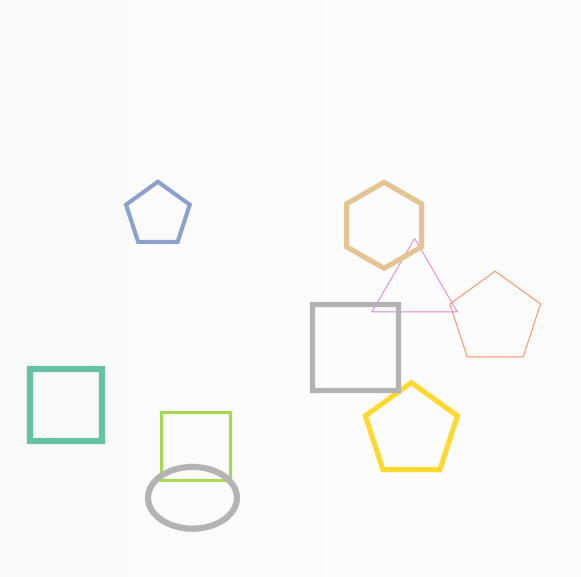[{"shape": "square", "thickness": 3, "radius": 0.31, "center": [0.114, 0.298]}, {"shape": "pentagon", "thickness": 0.5, "radius": 0.41, "center": [0.852, 0.447]}, {"shape": "pentagon", "thickness": 2, "radius": 0.29, "center": [0.272, 0.627]}, {"shape": "triangle", "thickness": 0.5, "radius": 0.42, "center": [0.713, 0.502]}, {"shape": "square", "thickness": 1.5, "radius": 0.3, "center": [0.337, 0.227]}, {"shape": "pentagon", "thickness": 2.5, "radius": 0.42, "center": [0.708, 0.253]}, {"shape": "hexagon", "thickness": 2.5, "radius": 0.37, "center": [0.661, 0.609]}, {"shape": "square", "thickness": 2.5, "radius": 0.37, "center": [0.611, 0.398]}, {"shape": "oval", "thickness": 3, "radius": 0.38, "center": [0.331, 0.137]}]